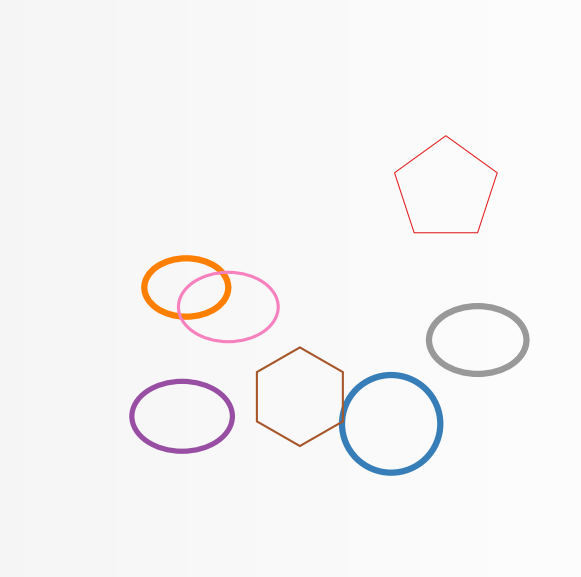[{"shape": "pentagon", "thickness": 0.5, "radius": 0.46, "center": [0.767, 0.671]}, {"shape": "circle", "thickness": 3, "radius": 0.42, "center": [0.673, 0.265]}, {"shape": "oval", "thickness": 2.5, "radius": 0.43, "center": [0.313, 0.278]}, {"shape": "oval", "thickness": 3, "radius": 0.36, "center": [0.321, 0.501]}, {"shape": "hexagon", "thickness": 1, "radius": 0.43, "center": [0.516, 0.312]}, {"shape": "oval", "thickness": 1.5, "radius": 0.43, "center": [0.393, 0.468]}, {"shape": "oval", "thickness": 3, "radius": 0.42, "center": [0.822, 0.41]}]